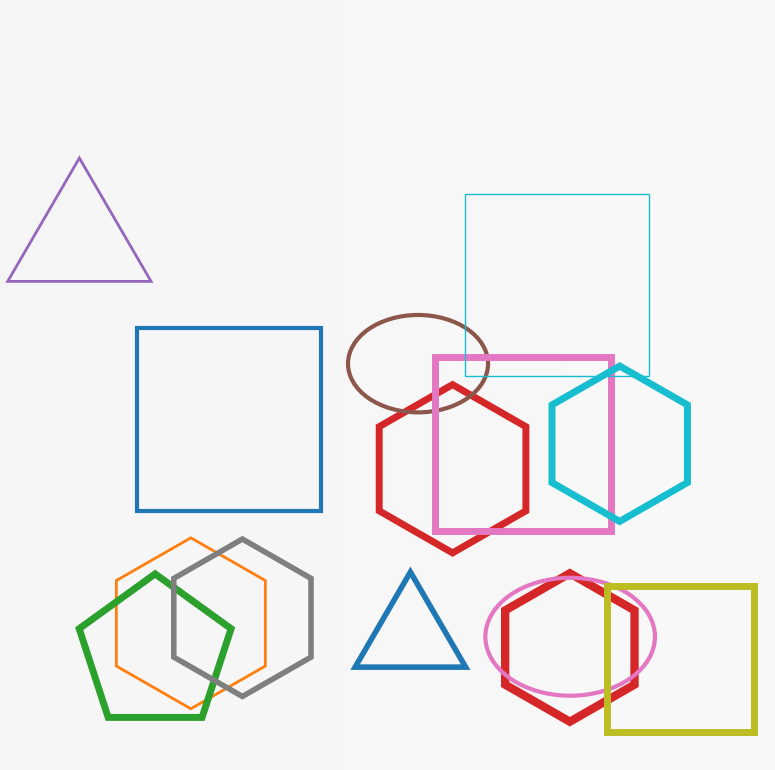[{"shape": "triangle", "thickness": 2, "radius": 0.41, "center": [0.53, 0.175]}, {"shape": "square", "thickness": 1.5, "radius": 0.59, "center": [0.295, 0.455]}, {"shape": "hexagon", "thickness": 1, "radius": 0.55, "center": [0.246, 0.191]}, {"shape": "pentagon", "thickness": 2.5, "radius": 0.52, "center": [0.2, 0.152]}, {"shape": "hexagon", "thickness": 3, "radius": 0.48, "center": [0.735, 0.159]}, {"shape": "hexagon", "thickness": 2.5, "radius": 0.55, "center": [0.584, 0.391]}, {"shape": "triangle", "thickness": 1, "radius": 0.53, "center": [0.102, 0.688]}, {"shape": "oval", "thickness": 1.5, "radius": 0.45, "center": [0.539, 0.528]}, {"shape": "square", "thickness": 2.5, "radius": 0.57, "center": [0.675, 0.424]}, {"shape": "oval", "thickness": 1.5, "radius": 0.55, "center": [0.736, 0.173]}, {"shape": "hexagon", "thickness": 2, "radius": 0.51, "center": [0.313, 0.198]}, {"shape": "square", "thickness": 2.5, "radius": 0.47, "center": [0.878, 0.144]}, {"shape": "hexagon", "thickness": 2.5, "radius": 0.5, "center": [0.8, 0.424]}, {"shape": "square", "thickness": 0.5, "radius": 0.59, "center": [0.719, 0.63]}]